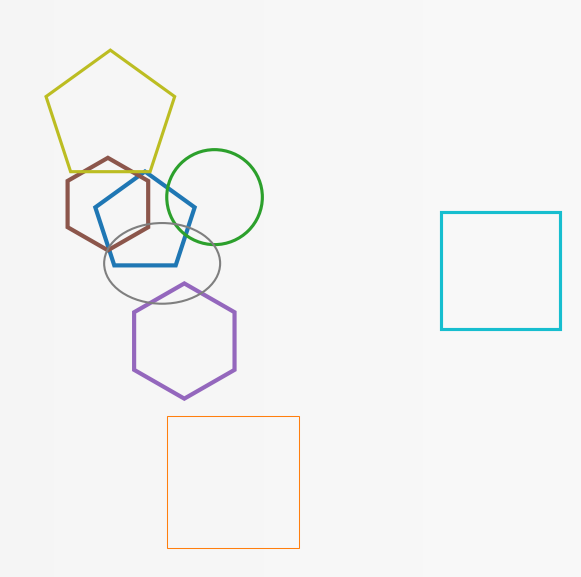[{"shape": "pentagon", "thickness": 2, "radius": 0.45, "center": [0.249, 0.612]}, {"shape": "square", "thickness": 0.5, "radius": 0.57, "center": [0.4, 0.164]}, {"shape": "circle", "thickness": 1.5, "radius": 0.41, "center": [0.369, 0.658]}, {"shape": "hexagon", "thickness": 2, "radius": 0.5, "center": [0.317, 0.409]}, {"shape": "hexagon", "thickness": 2, "radius": 0.4, "center": [0.186, 0.646]}, {"shape": "oval", "thickness": 1, "radius": 0.5, "center": [0.279, 0.543]}, {"shape": "pentagon", "thickness": 1.5, "radius": 0.58, "center": [0.19, 0.796]}, {"shape": "square", "thickness": 1.5, "radius": 0.51, "center": [0.861, 0.531]}]